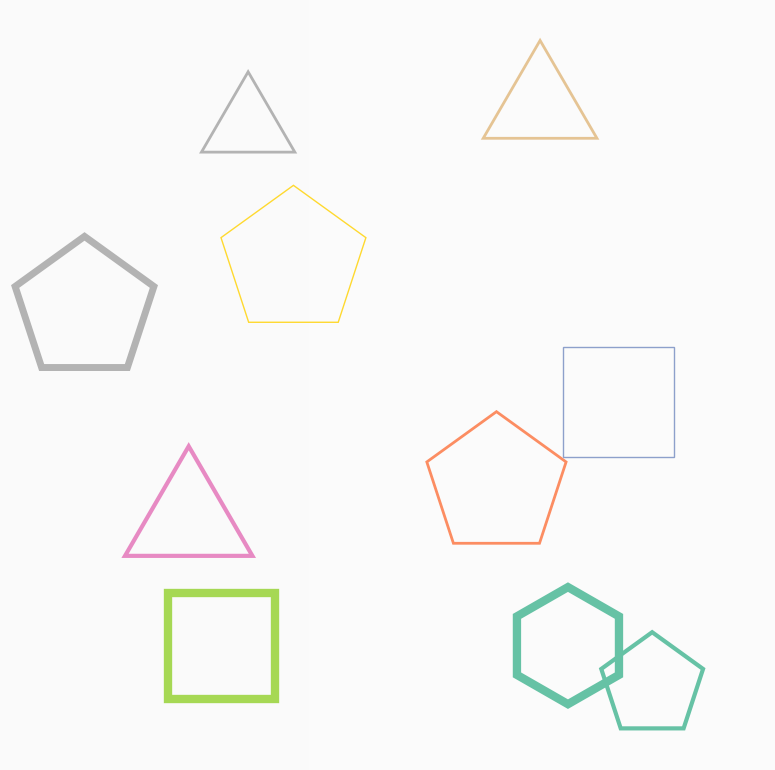[{"shape": "pentagon", "thickness": 1.5, "radius": 0.35, "center": [0.842, 0.11]}, {"shape": "hexagon", "thickness": 3, "radius": 0.38, "center": [0.733, 0.162]}, {"shape": "pentagon", "thickness": 1, "radius": 0.47, "center": [0.641, 0.371]}, {"shape": "square", "thickness": 0.5, "radius": 0.36, "center": [0.798, 0.478]}, {"shape": "triangle", "thickness": 1.5, "radius": 0.47, "center": [0.243, 0.326]}, {"shape": "square", "thickness": 3, "radius": 0.34, "center": [0.286, 0.161]}, {"shape": "pentagon", "thickness": 0.5, "radius": 0.49, "center": [0.379, 0.661]}, {"shape": "triangle", "thickness": 1, "radius": 0.42, "center": [0.697, 0.863]}, {"shape": "triangle", "thickness": 1, "radius": 0.35, "center": [0.32, 0.837]}, {"shape": "pentagon", "thickness": 2.5, "radius": 0.47, "center": [0.109, 0.599]}]